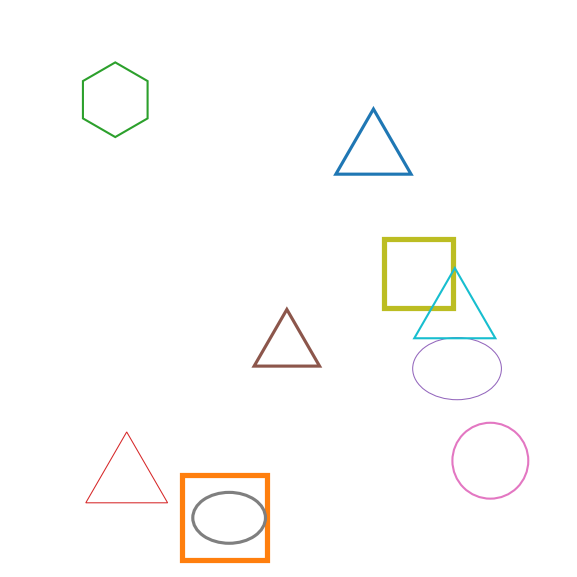[{"shape": "triangle", "thickness": 1.5, "radius": 0.38, "center": [0.647, 0.735]}, {"shape": "square", "thickness": 2.5, "radius": 0.37, "center": [0.389, 0.103]}, {"shape": "hexagon", "thickness": 1, "radius": 0.32, "center": [0.2, 0.826]}, {"shape": "triangle", "thickness": 0.5, "radius": 0.41, "center": [0.219, 0.169]}, {"shape": "oval", "thickness": 0.5, "radius": 0.38, "center": [0.791, 0.361]}, {"shape": "triangle", "thickness": 1.5, "radius": 0.33, "center": [0.497, 0.398]}, {"shape": "circle", "thickness": 1, "radius": 0.33, "center": [0.849, 0.201]}, {"shape": "oval", "thickness": 1.5, "radius": 0.31, "center": [0.397, 0.102]}, {"shape": "square", "thickness": 2.5, "radius": 0.3, "center": [0.725, 0.525]}, {"shape": "triangle", "thickness": 1, "radius": 0.41, "center": [0.788, 0.454]}]